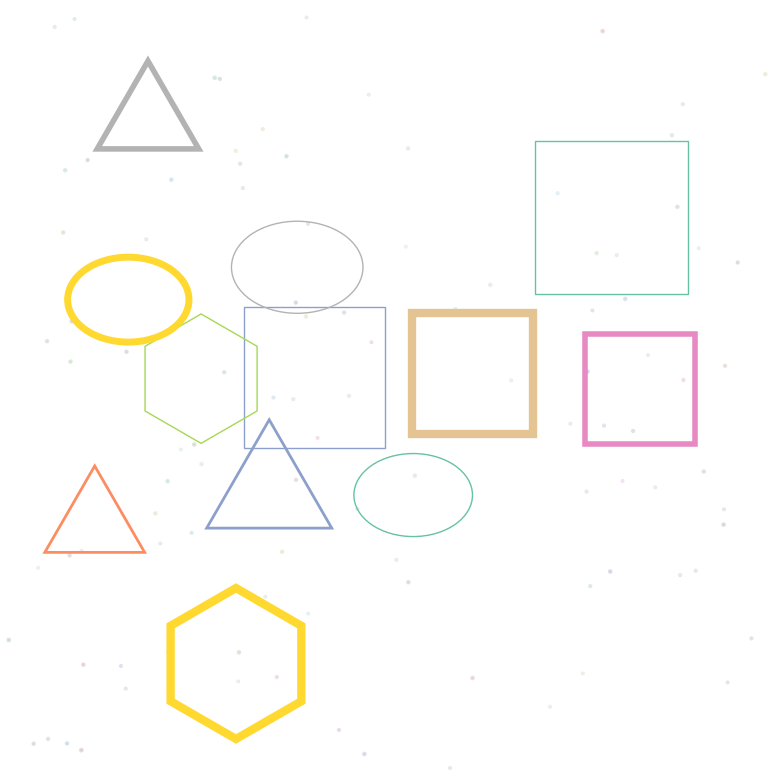[{"shape": "square", "thickness": 0.5, "radius": 0.5, "center": [0.794, 0.718]}, {"shape": "oval", "thickness": 0.5, "radius": 0.39, "center": [0.537, 0.357]}, {"shape": "triangle", "thickness": 1, "radius": 0.37, "center": [0.123, 0.32]}, {"shape": "square", "thickness": 0.5, "radius": 0.46, "center": [0.409, 0.51]}, {"shape": "triangle", "thickness": 1, "radius": 0.47, "center": [0.35, 0.361]}, {"shape": "square", "thickness": 2, "radius": 0.36, "center": [0.831, 0.495]}, {"shape": "hexagon", "thickness": 0.5, "radius": 0.42, "center": [0.261, 0.508]}, {"shape": "oval", "thickness": 2.5, "radius": 0.39, "center": [0.167, 0.611]}, {"shape": "hexagon", "thickness": 3, "radius": 0.49, "center": [0.306, 0.138]}, {"shape": "square", "thickness": 3, "radius": 0.39, "center": [0.613, 0.515]}, {"shape": "oval", "thickness": 0.5, "radius": 0.43, "center": [0.386, 0.653]}, {"shape": "triangle", "thickness": 2, "radius": 0.38, "center": [0.192, 0.845]}]